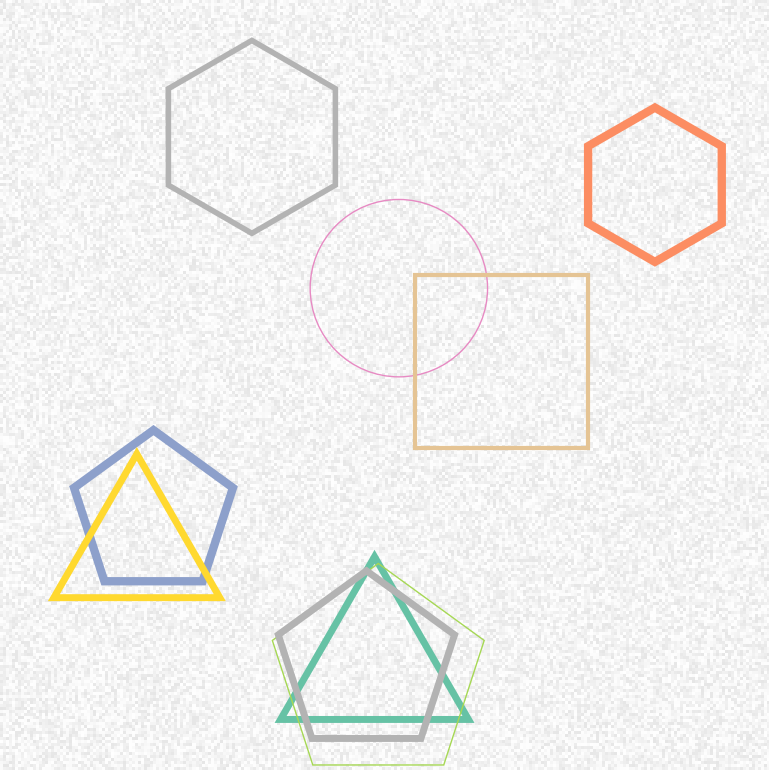[{"shape": "triangle", "thickness": 2.5, "radius": 0.7, "center": [0.486, 0.136]}, {"shape": "hexagon", "thickness": 3, "radius": 0.5, "center": [0.851, 0.76]}, {"shape": "pentagon", "thickness": 3, "radius": 0.54, "center": [0.199, 0.333]}, {"shape": "circle", "thickness": 0.5, "radius": 0.58, "center": [0.518, 0.626]}, {"shape": "pentagon", "thickness": 0.5, "radius": 0.72, "center": [0.491, 0.124]}, {"shape": "triangle", "thickness": 2.5, "radius": 0.62, "center": [0.178, 0.286]}, {"shape": "square", "thickness": 1.5, "radius": 0.56, "center": [0.651, 0.53]}, {"shape": "pentagon", "thickness": 2.5, "radius": 0.6, "center": [0.476, 0.138]}, {"shape": "hexagon", "thickness": 2, "radius": 0.63, "center": [0.327, 0.822]}]